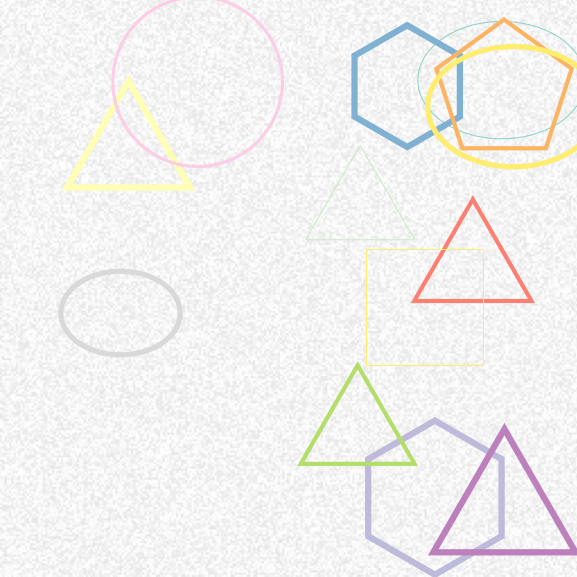[{"shape": "oval", "thickness": 0.5, "radius": 0.73, "center": [0.869, 0.86]}, {"shape": "triangle", "thickness": 3, "radius": 0.61, "center": [0.223, 0.736]}, {"shape": "hexagon", "thickness": 3, "radius": 0.67, "center": [0.753, 0.137]}, {"shape": "triangle", "thickness": 2, "radius": 0.59, "center": [0.819, 0.537]}, {"shape": "hexagon", "thickness": 3, "radius": 0.53, "center": [0.705, 0.85]}, {"shape": "pentagon", "thickness": 2, "radius": 0.62, "center": [0.873, 0.842]}, {"shape": "triangle", "thickness": 2, "radius": 0.57, "center": [0.619, 0.253]}, {"shape": "circle", "thickness": 1.5, "radius": 0.73, "center": [0.342, 0.858]}, {"shape": "oval", "thickness": 2.5, "radius": 0.52, "center": [0.209, 0.457]}, {"shape": "triangle", "thickness": 3, "radius": 0.71, "center": [0.873, 0.114]}, {"shape": "triangle", "thickness": 0.5, "radius": 0.55, "center": [0.624, 0.639]}, {"shape": "oval", "thickness": 2.5, "radius": 0.74, "center": [0.889, 0.814]}, {"shape": "square", "thickness": 0.5, "radius": 0.51, "center": [0.735, 0.468]}]